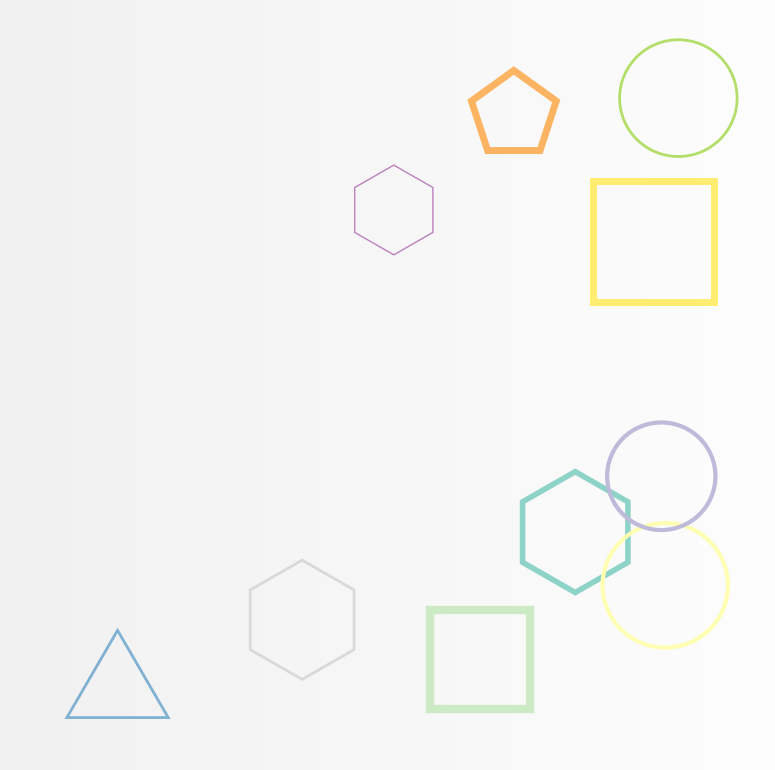[{"shape": "hexagon", "thickness": 2, "radius": 0.39, "center": [0.742, 0.309]}, {"shape": "circle", "thickness": 1.5, "radius": 0.4, "center": [0.858, 0.24]}, {"shape": "circle", "thickness": 1.5, "radius": 0.35, "center": [0.853, 0.381]}, {"shape": "triangle", "thickness": 1, "radius": 0.38, "center": [0.152, 0.106]}, {"shape": "pentagon", "thickness": 2.5, "radius": 0.29, "center": [0.663, 0.851]}, {"shape": "circle", "thickness": 1, "radius": 0.38, "center": [0.875, 0.873]}, {"shape": "hexagon", "thickness": 1, "radius": 0.39, "center": [0.39, 0.195]}, {"shape": "hexagon", "thickness": 0.5, "radius": 0.29, "center": [0.508, 0.727]}, {"shape": "square", "thickness": 3, "radius": 0.32, "center": [0.619, 0.144]}, {"shape": "square", "thickness": 2.5, "radius": 0.39, "center": [0.844, 0.687]}]